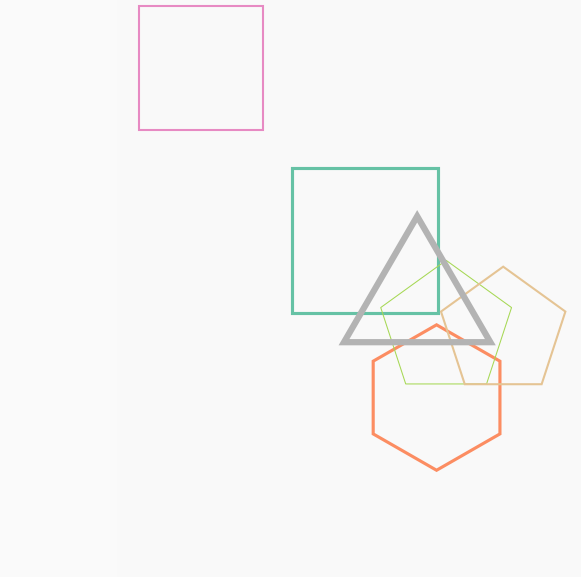[{"shape": "square", "thickness": 1.5, "radius": 0.63, "center": [0.628, 0.583]}, {"shape": "hexagon", "thickness": 1.5, "radius": 0.63, "center": [0.751, 0.311]}, {"shape": "square", "thickness": 1, "radius": 0.53, "center": [0.346, 0.882]}, {"shape": "pentagon", "thickness": 0.5, "radius": 0.59, "center": [0.768, 0.43]}, {"shape": "pentagon", "thickness": 1, "radius": 0.56, "center": [0.866, 0.425]}, {"shape": "triangle", "thickness": 3, "radius": 0.73, "center": [0.718, 0.479]}]